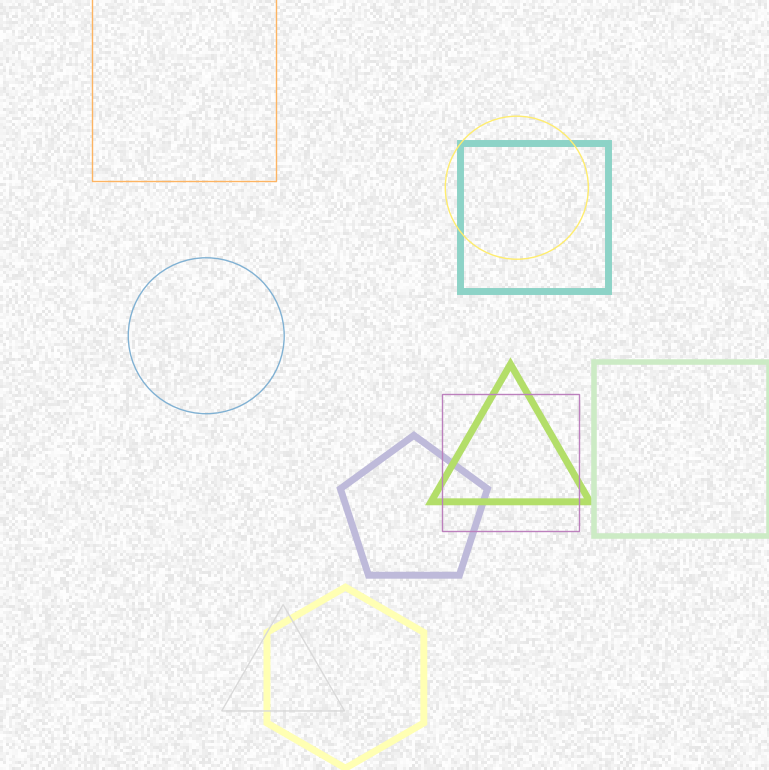[{"shape": "square", "thickness": 2.5, "radius": 0.48, "center": [0.693, 0.718]}, {"shape": "hexagon", "thickness": 2.5, "radius": 0.59, "center": [0.449, 0.12]}, {"shape": "pentagon", "thickness": 2.5, "radius": 0.5, "center": [0.538, 0.334]}, {"shape": "circle", "thickness": 0.5, "radius": 0.51, "center": [0.268, 0.564]}, {"shape": "square", "thickness": 0.5, "radius": 0.6, "center": [0.239, 0.885]}, {"shape": "triangle", "thickness": 2.5, "radius": 0.6, "center": [0.663, 0.408]}, {"shape": "triangle", "thickness": 0.5, "radius": 0.46, "center": [0.368, 0.123]}, {"shape": "square", "thickness": 0.5, "radius": 0.44, "center": [0.663, 0.4]}, {"shape": "square", "thickness": 2, "radius": 0.57, "center": [0.885, 0.417]}, {"shape": "circle", "thickness": 0.5, "radius": 0.46, "center": [0.671, 0.756]}]